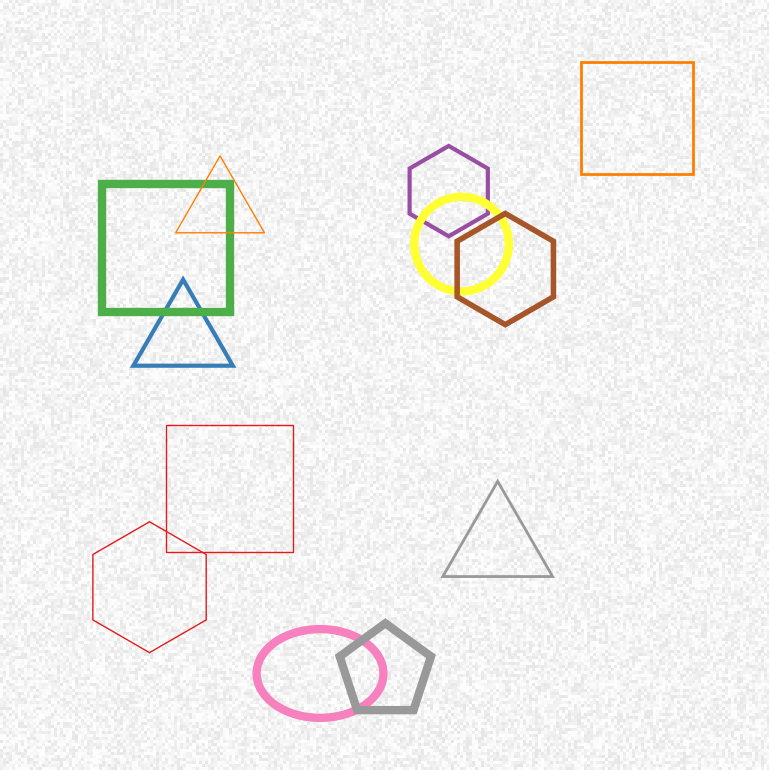[{"shape": "square", "thickness": 0.5, "radius": 0.41, "center": [0.298, 0.365]}, {"shape": "hexagon", "thickness": 0.5, "radius": 0.42, "center": [0.194, 0.237]}, {"shape": "triangle", "thickness": 1.5, "radius": 0.37, "center": [0.238, 0.562]}, {"shape": "square", "thickness": 3, "radius": 0.41, "center": [0.216, 0.678]}, {"shape": "hexagon", "thickness": 1.5, "radius": 0.29, "center": [0.583, 0.752]}, {"shape": "triangle", "thickness": 0.5, "radius": 0.33, "center": [0.286, 0.731]}, {"shape": "square", "thickness": 1, "radius": 0.36, "center": [0.827, 0.847]}, {"shape": "circle", "thickness": 3, "radius": 0.31, "center": [0.599, 0.683]}, {"shape": "hexagon", "thickness": 2, "radius": 0.36, "center": [0.656, 0.651]}, {"shape": "oval", "thickness": 3, "radius": 0.41, "center": [0.416, 0.125]}, {"shape": "pentagon", "thickness": 3, "radius": 0.31, "center": [0.5, 0.128]}, {"shape": "triangle", "thickness": 1, "radius": 0.41, "center": [0.646, 0.292]}]